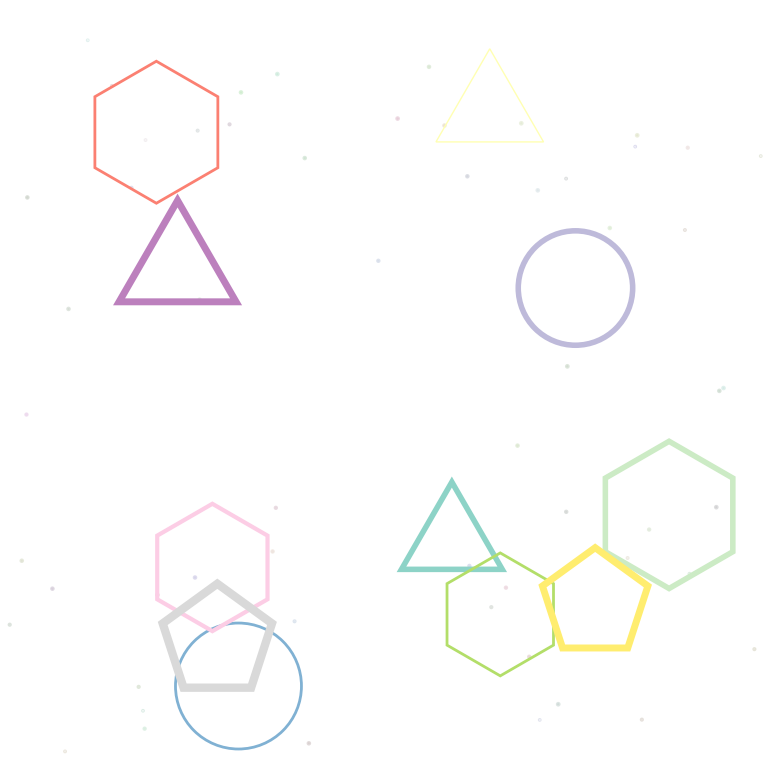[{"shape": "triangle", "thickness": 2, "radius": 0.38, "center": [0.587, 0.298]}, {"shape": "triangle", "thickness": 0.5, "radius": 0.4, "center": [0.636, 0.856]}, {"shape": "circle", "thickness": 2, "radius": 0.37, "center": [0.747, 0.626]}, {"shape": "hexagon", "thickness": 1, "radius": 0.46, "center": [0.203, 0.828]}, {"shape": "circle", "thickness": 1, "radius": 0.41, "center": [0.31, 0.109]}, {"shape": "hexagon", "thickness": 1, "radius": 0.4, "center": [0.65, 0.202]}, {"shape": "hexagon", "thickness": 1.5, "radius": 0.41, "center": [0.276, 0.263]}, {"shape": "pentagon", "thickness": 3, "radius": 0.37, "center": [0.282, 0.167]}, {"shape": "triangle", "thickness": 2.5, "radius": 0.44, "center": [0.231, 0.652]}, {"shape": "hexagon", "thickness": 2, "radius": 0.48, "center": [0.869, 0.331]}, {"shape": "pentagon", "thickness": 2.5, "radius": 0.36, "center": [0.773, 0.217]}]